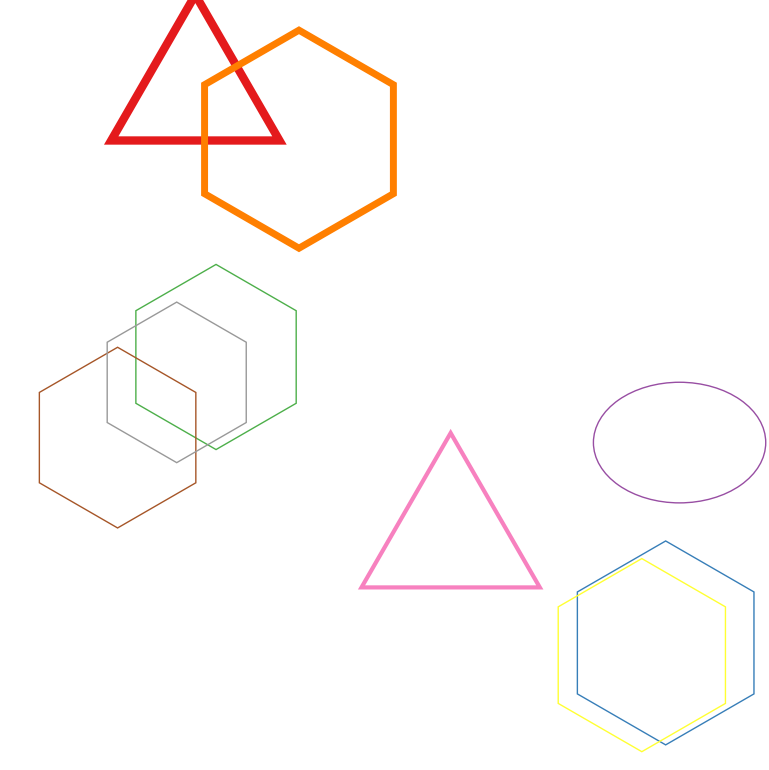[{"shape": "triangle", "thickness": 3, "radius": 0.63, "center": [0.254, 0.881]}, {"shape": "hexagon", "thickness": 0.5, "radius": 0.66, "center": [0.865, 0.165]}, {"shape": "hexagon", "thickness": 0.5, "radius": 0.6, "center": [0.281, 0.536]}, {"shape": "oval", "thickness": 0.5, "radius": 0.56, "center": [0.883, 0.425]}, {"shape": "hexagon", "thickness": 2.5, "radius": 0.71, "center": [0.388, 0.819]}, {"shape": "hexagon", "thickness": 0.5, "radius": 0.63, "center": [0.834, 0.149]}, {"shape": "hexagon", "thickness": 0.5, "radius": 0.59, "center": [0.153, 0.432]}, {"shape": "triangle", "thickness": 1.5, "radius": 0.67, "center": [0.585, 0.304]}, {"shape": "hexagon", "thickness": 0.5, "radius": 0.52, "center": [0.23, 0.503]}]